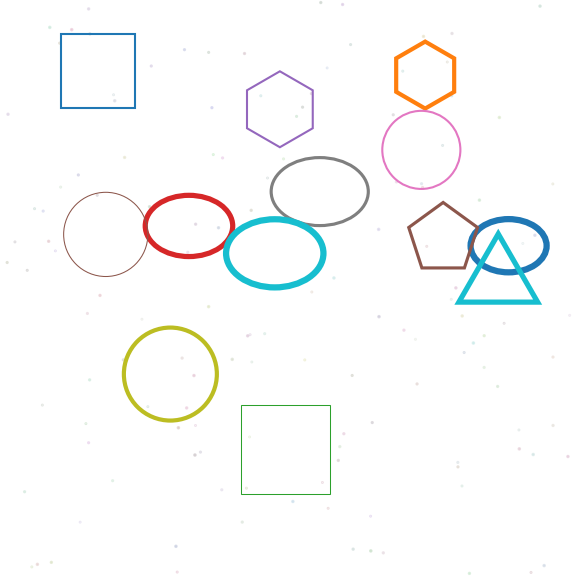[{"shape": "square", "thickness": 1, "radius": 0.32, "center": [0.169, 0.876]}, {"shape": "oval", "thickness": 3, "radius": 0.33, "center": [0.881, 0.574]}, {"shape": "hexagon", "thickness": 2, "radius": 0.29, "center": [0.736, 0.869]}, {"shape": "square", "thickness": 0.5, "radius": 0.38, "center": [0.494, 0.221]}, {"shape": "oval", "thickness": 2.5, "radius": 0.38, "center": [0.327, 0.608]}, {"shape": "hexagon", "thickness": 1, "radius": 0.33, "center": [0.485, 0.81]}, {"shape": "circle", "thickness": 0.5, "radius": 0.36, "center": [0.183, 0.593]}, {"shape": "pentagon", "thickness": 1.5, "radius": 0.31, "center": [0.767, 0.586]}, {"shape": "circle", "thickness": 1, "radius": 0.34, "center": [0.73, 0.74]}, {"shape": "oval", "thickness": 1.5, "radius": 0.42, "center": [0.554, 0.667]}, {"shape": "circle", "thickness": 2, "radius": 0.4, "center": [0.295, 0.351]}, {"shape": "triangle", "thickness": 2.5, "radius": 0.39, "center": [0.863, 0.515]}, {"shape": "oval", "thickness": 3, "radius": 0.42, "center": [0.476, 0.56]}]